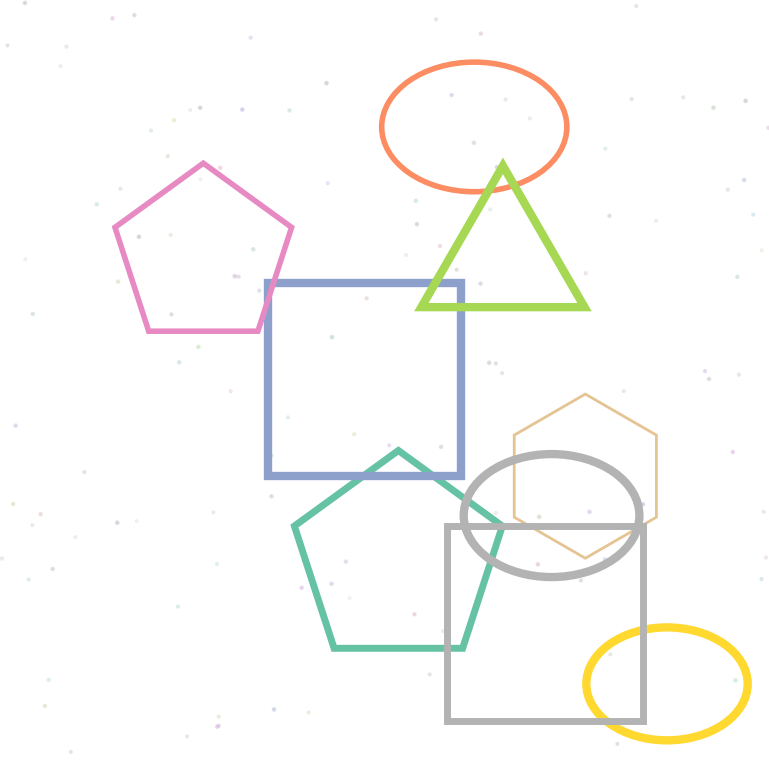[{"shape": "pentagon", "thickness": 2.5, "radius": 0.71, "center": [0.517, 0.273]}, {"shape": "oval", "thickness": 2, "radius": 0.6, "center": [0.616, 0.835]}, {"shape": "square", "thickness": 3, "radius": 0.62, "center": [0.473, 0.507]}, {"shape": "pentagon", "thickness": 2, "radius": 0.6, "center": [0.264, 0.667]}, {"shape": "triangle", "thickness": 3, "radius": 0.61, "center": [0.653, 0.662]}, {"shape": "oval", "thickness": 3, "radius": 0.52, "center": [0.866, 0.112]}, {"shape": "hexagon", "thickness": 1, "radius": 0.53, "center": [0.76, 0.382]}, {"shape": "square", "thickness": 2.5, "radius": 0.63, "center": [0.708, 0.19]}, {"shape": "oval", "thickness": 3, "radius": 0.57, "center": [0.716, 0.33]}]